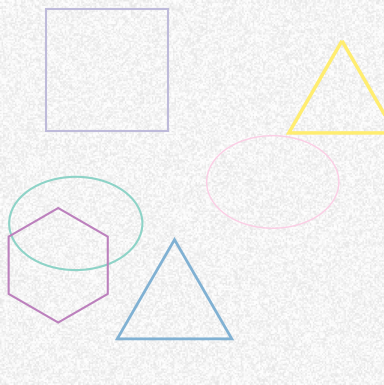[{"shape": "oval", "thickness": 1.5, "radius": 0.87, "center": [0.197, 0.42]}, {"shape": "square", "thickness": 1.5, "radius": 0.8, "center": [0.278, 0.818]}, {"shape": "triangle", "thickness": 2, "radius": 0.86, "center": [0.453, 0.206]}, {"shape": "oval", "thickness": 1, "radius": 0.86, "center": [0.708, 0.527]}, {"shape": "hexagon", "thickness": 1.5, "radius": 0.74, "center": [0.151, 0.311]}, {"shape": "triangle", "thickness": 2.5, "radius": 0.8, "center": [0.888, 0.734]}]